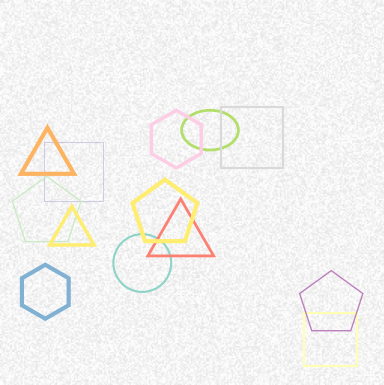[{"shape": "circle", "thickness": 1.5, "radius": 0.38, "center": [0.37, 0.317]}, {"shape": "square", "thickness": 1.5, "radius": 0.35, "center": [0.858, 0.118]}, {"shape": "square", "thickness": 0.5, "radius": 0.38, "center": [0.192, 0.554]}, {"shape": "triangle", "thickness": 2, "radius": 0.49, "center": [0.469, 0.385]}, {"shape": "hexagon", "thickness": 3, "radius": 0.35, "center": [0.118, 0.242]}, {"shape": "triangle", "thickness": 3, "radius": 0.4, "center": [0.123, 0.588]}, {"shape": "oval", "thickness": 2, "radius": 0.37, "center": [0.545, 0.662]}, {"shape": "hexagon", "thickness": 2.5, "radius": 0.37, "center": [0.458, 0.639]}, {"shape": "square", "thickness": 1.5, "radius": 0.4, "center": [0.655, 0.643]}, {"shape": "pentagon", "thickness": 1, "radius": 0.43, "center": [0.86, 0.211]}, {"shape": "pentagon", "thickness": 1, "radius": 0.47, "center": [0.121, 0.448]}, {"shape": "pentagon", "thickness": 3, "radius": 0.44, "center": [0.428, 0.445]}, {"shape": "triangle", "thickness": 2.5, "radius": 0.33, "center": [0.187, 0.397]}]